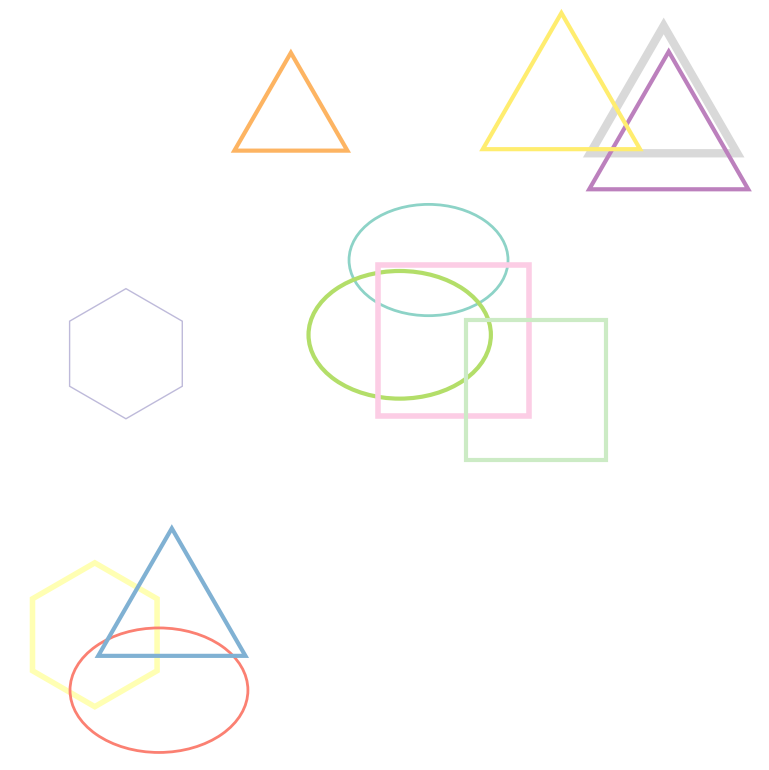[{"shape": "oval", "thickness": 1, "radius": 0.52, "center": [0.557, 0.662]}, {"shape": "hexagon", "thickness": 2, "radius": 0.47, "center": [0.123, 0.176]}, {"shape": "hexagon", "thickness": 0.5, "radius": 0.42, "center": [0.164, 0.541]}, {"shape": "oval", "thickness": 1, "radius": 0.58, "center": [0.206, 0.104]}, {"shape": "triangle", "thickness": 1.5, "radius": 0.55, "center": [0.223, 0.203]}, {"shape": "triangle", "thickness": 1.5, "radius": 0.42, "center": [0.378, 0.847]}, {"shape": "oval", "thickness": 1.5, "radius": 0.59, "center": [0.519, 0.565]}, {"shape": "square", "thickness": 2, "radius": 0.49, "center": [0.589, 0.558]}, {"shape": "triangle", "thickness": 3, "radius": 0.55, "center": [0.862, 0.856]}, {"shape": "triangle", "thickness": 1.5, "radius": 0.6, "center": [0.868, 0.814]}, {"shape": "square", "thickness": 1.5, "radius": 0.45, "center": [0.696, 0.494]}, {"shape": "triangle", "thickness": 1.5, "radius": 0.59, "center": [0.729, 0.865]}]